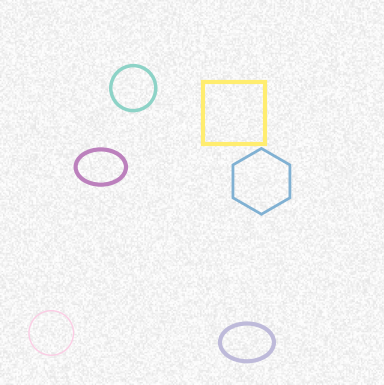[{"shape": "circle", "thickness": 2.5, "radius": 0.29, "center": [0.346, 0.771]}, {"shape": "oval", "thickness": 3, "radius": 0.35, "center": [0.641, 0.111]}, {"shape": "hexagon", "thickness": 2, "radius": 0.43, "center": [0.679, 0.529]}, {"shape": "circle", "thickness": 1, "radius": 0.29, "center": [0.133, 0.135]}, {"shape": "oval", "thickness": 3, "radius": 0.33, "center": [0.262, 0.566]}, {"shape": "square", "thickness": 3, "radius": 0.4, "center": [0.608, 0.707]}]